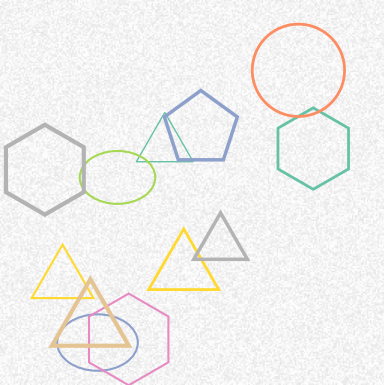[{"shape": "hexagon", "thickness": 2, "radius": 0.53, "center": [0.814, 0.614]}, {"shape": "triangle", "thickness": 1, "radius": 0.43, "center": [0.428, 0.623]}, {"shape": "circle", "thickness": 2, "radius": 0.6, "center": [0.775, 0.817]}, {"shape": "oval", "thickness": 1.5, "radius": 0.52, "center": [0.253, 0.11]}, {"shape": "pentagon", "thickness": 2.5, "radius": 0.5, "center": [0.522, 0.665]}, {"shape": "hexagon", "thickness": 1.5, "radius": 0.6, "center": [0.334, 0.118]}, {"shape": "oval", "thickness": 1.5, "radius": 0.49, "center": [0.305, 0.539]}, {"shape": "triangle", "thickness": 2, "radius": 0.53, "center": [0.477, 0.3]}, {"shape": "triangle", "thickness": 1.5, "radius": 0.46, "center": [0.163, 0.272]}, {"shape": "triangle", "thickness": 3, "radius": 0.58, "center": [0.235, 0.16]}, {"shape": "hexagon", "thickness": 3, "radius": 0.58, "center": [0.117, 0.559]}, {"shape": "triangle", "thickness": 2.5, "radius": 0.4, "center": [0.573, 0.367]}]